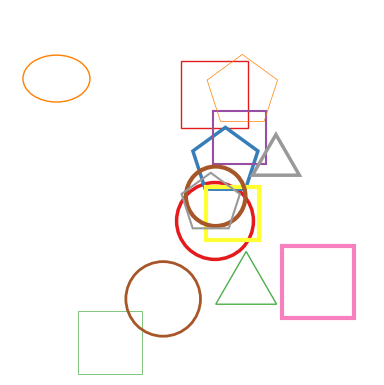[{"shape": "square", "thickness": 1, "radius": 0.43, "center": [0.557, 0.755]}, {"shape": "circle", "thickness": 2.5, "radius": 0.5, "center": [0.558, 0.426]}, {"shape": "pentagon", "thickness": 2.5, "radius": 0.44, "center": [0.585, 0.58]}, {"shape": "square", "thickness": 0.5, "radius": 0.41, "center": [0.286, 0.111]}, {"shape": "triangle", "thickness": 1, "radius": 0.46, "center": [0.639, 0.255]}, {"shape": "square", "thickness": 1.5, "radius": 0.34, "center": [0.623, 0.643]}, {"shape": "oval", "thickness": 1, "radius": 0.44, "center": [0.147, 0.796]}, {"shape": "pentagon", "thickness": 0.5, "radius": 0.48, "center": [0.629, 0.762]}, {"shape": "square", "thickness": 3, "radius": 0.34, "center": [0.604, 0.446]}, {"shape": "circle", "thickness": 2, "radius": 0.48, "center": [0.424, 0.224]}, {"shape": "circle", "thickness": 3, "radius": 0.39, "center": [0.56, 0.49]}, {"shape": "square", "thickness": 3, "radius": 0.47, "center": [0.826, 0.267]}, {"shape": "triangle", "thickness": 2.5, "radius": 0.35, "center": [0.717, 0.58]}, {"shape": "pentagon", "thickness": 1.5, "radius": 0.4, "center": [0.547, 0.471]}]